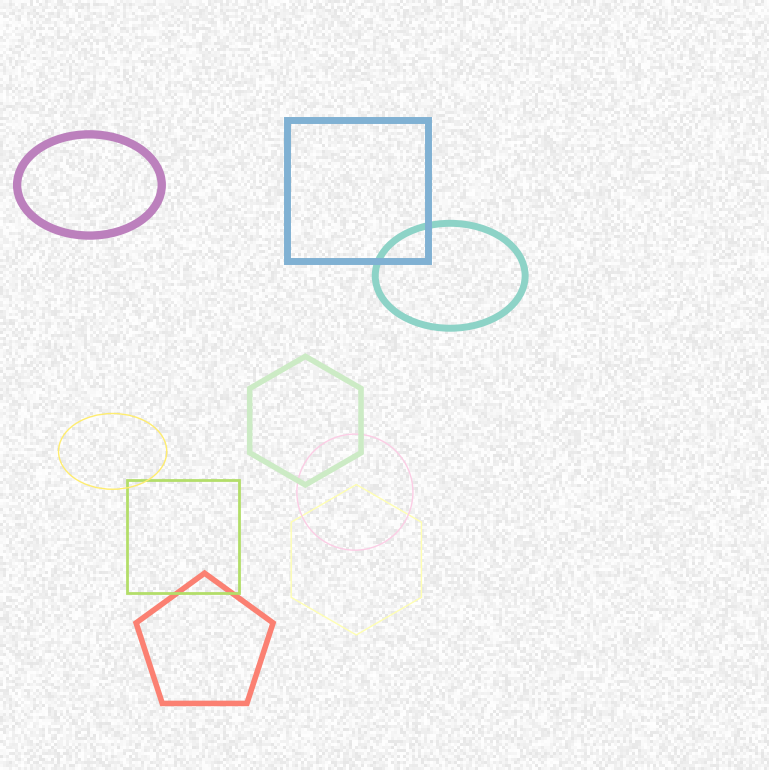[{"shape": "oval", "thickness": 2.5, "radius": 0.49, "center": [0.585, 0.642]}, {"shape": "hexagon", "thickness": 0.5, "radius": 0.49, "center": [0.463, 0.273]}, {"shape": "pentagon", "thickness": 2, "radius": 0.47, "center": [0.266, 0.162]}, {"shape": "square", "thickness": 2.5, "radius": 0.46, "center": [0.464, 0.752]}, {"shape": "square", "thickness": 1, "radius": 0.36, "center": [0.238, 0.303]}, {"shape": "circle", "thickness": 0.5, "radius": 0.38, "center": [0.461, 0.361]}, {"shape": "oval", "thickness": 3, "radius": 0.47, "center": [0.116, 0.76]}, {"shape": "hexagon", "thickness": 2, "radius": 0.42, "center": [0.397, 0.454]}, {"shape": "oval", "thickness": 0.5, "radius": 0.35, "center": [0.146, 0.414]}]